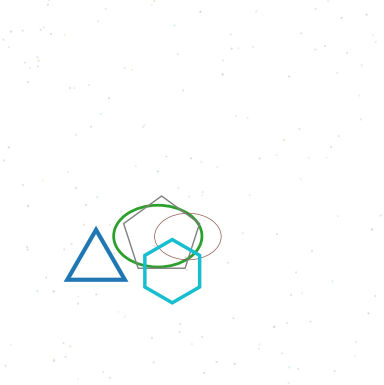[{"shape": "triangle", "thickness": 3, "radius": 0.43, "center": [0.249, 0.317]}, {"shape": "oval", "thickness": 2, "radius": 0.57, "center": [0.41, 0.387]}, {"shape": "oval", "thickness": 0.5, "radius": 0.43, "center": [0.488, 0.386]}, {"shape": "pentagon", "thickness": 1, "radius": 0.52, "center": [0.42, 0.387]}, {"shape": "hexagon", "thickness": 2.5, "radius": 0.41, "center": [0.447, 0.296]}]